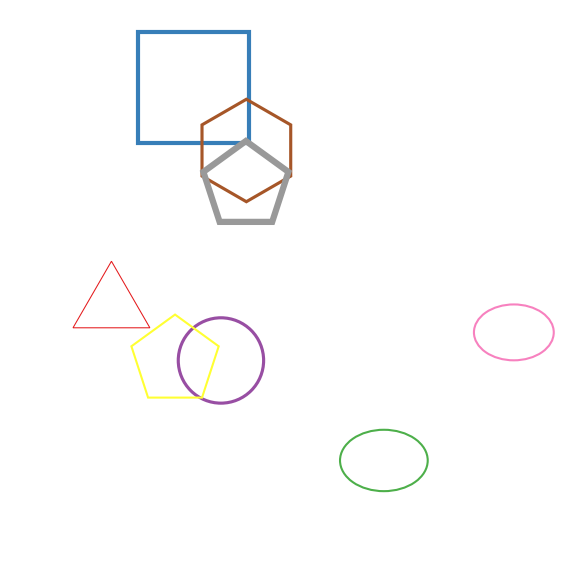[{"shape": "triangle", "thickness": 0.5, "radius": 0.38, "center": [0.193, 0.47]}, {"shape": "square", "thickness": 2, "radius": 0.48, "center": [0.335, 0.847]}, {"shape": "oval", "thickness": 1, "radius": 0.38, "center": [0.665, 0.202]}, {"shape": "circle", "thickness": 1.5, "radius": 0.37, "center": [0.383, 0.375]}, {"shape": "pentagon", "thickness": 1, "radius": 0.4, "center": [0.303, 0.375]}, {"shape": "hexagon", "thickness": 1.5, "radius": 0.44, "center": [0.427, 0.739]}, {"shape": "oval", "thickness": 1, "radius": 0.35, "center": [0.89, 0.424]}, {"shape": "pentagon", "thickness": 3, "radius": 0.39, "center": [0.426, 0.678]}]